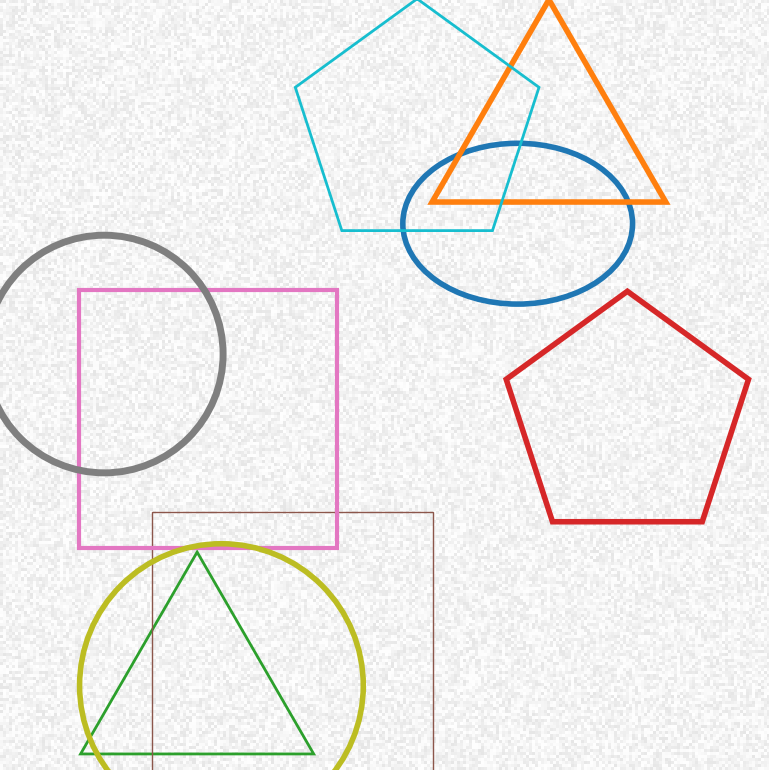[{"shape": "oval", "thickness": 2, "radius": 0.75, "center": [0.672, 0.709]}, {"shape": "triangle", "thickness": 2, "radius": 0.88, "center": [0.713, 0.825]}, {"shape": "triangle", "thickness": 1, "radius": 0.87, "center": [0.256, 0.108]}, {"shape": "pentagon", "thickness": 2, "radius": 0.83, "center": [0.815, 0.456]}, {"shape": "square", "thickness": 0.5, "radius": 0.91, "center": [0.38, 0.153]}, {"shape": "square", "thickness": 1.5, "radius": 0.84, "center": [0.271, 0.456]}, {"shape": "circle", "thickness": 2.5, "radius": 0.77, "center": [0.135, 0.54]}, {"shape": "circle", "thickness": 2, "radius": 0.92, "center": [0.288, 0.11]}, {"shape": "pentagon", "thickness": 1, "radius": 0.83, "center": [0.542, 0.835]}]